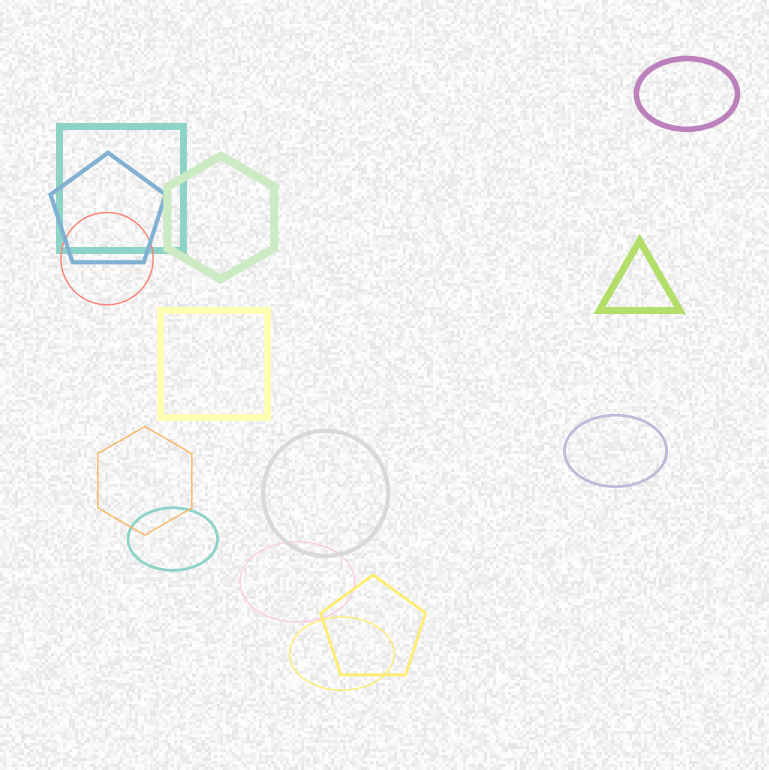[{"shape": "oval", "thickness": 1, "radius": 0.29, "center": [0.224, 0.3]}, {"shape": "square", "thickness": 2.5, "radius": 0.4, "center": [0.157, 0.755]}, {"shape": "square", "thickness": 2.5, "radius": 0.35, "center": [0.278, 0.528]}, {"shape": "oval", "thickness": 1, "radius": 0.33, "center": [0.799, 0.414]}, {"shape": "circle", "thickness": 0.5, "radius": 0.3, "center": [0.139, 0.664]}, {"shape": "pentagon", "thickness": 1.5, "radius": 0.39, "center": [0.14, 0.723]}, {"shape": "hexagon", "thickness": 0.5, "radius": 0.35, "center": [0.188, 0.376]}, {"shape": "triangle", "thickness": 2.5, "radius": 0.3, "center": [0.831, 0.627]}, {"shape": "oval", "thickness": 0.5, "radius": 0.37, "center": [0.386, 0.244]}, {"shape": "circle", "thickness": 1.5, "radius": 0.41, "center": [0.423, 0.359]}, {"shape": "oval", "thickness": 2, "radius": 0.33, "center": [0.892, 0.878]}, {"shape": "hexagon", "thickness": 3, "radius": 0.4, "center": [0.287, 0.718]}, {"shape": "pentagon", "thickness": 1, "radius": 0.36, "center": [0.485, 0.182]}, {"shape": "oval", "thickness": 0.5, "radius": 0.34, "center": [0.444, 0.151]}]